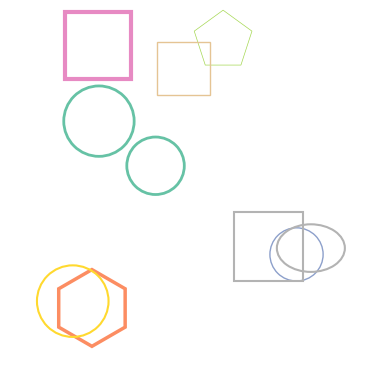[{"shape": "circle", "thickness": 2, "radius": 0.46, "center": [0.257, 0.685]}, {"shape": "circle", "thickness": 2, "radius": 0.37, "center": [0.404, 0.569]}, {"shape": "hexagon", "thickness": 2.5, "radius": 0.5, "center": [0.239, 0.2]}, {"shape": "circle", "thickness": 1, "radius": 0.35, "center": [0.77, 0.339]}, {"shape": "square", "thickness": 3, "radius": 0.43, "center": [0.255, 0.882]}, {"shape": "pentagon", "thickness": 0.5, "radius": 0.39, "center": [0.579, 0.895]}, {"shape": "circle", "thickness": 1.5, "radius": 0.46, "center": [0.189, 0.218]}, {"shape": "square", "thickness": 1, "radius": 0.34, "center": [0.477, 0.823]}, {"shape": "oval", "thickness": 1.5, "radius": 0.44, "center": [0.807, 0.356]}, {"shape": "square", "thickness": 1.5, "radius": 0.45, "center": [0.698, 0.36]}]